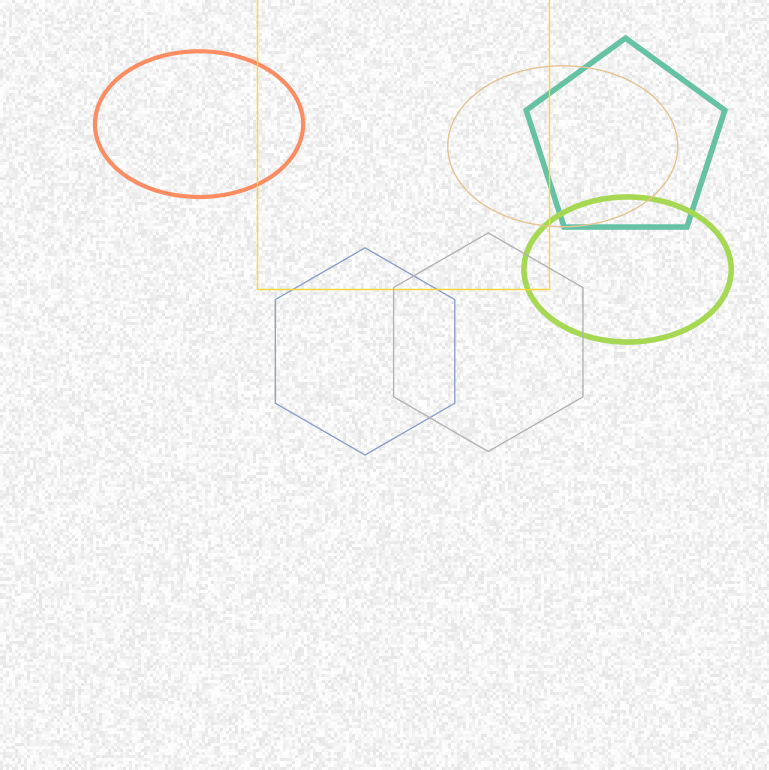[{"shape": "pentagon", "thickness": 2, "radius": 0.68, "center": [0.812, 0.815]}, {"shape": "oval", "thickness": 1.5, "radius": 0.68, "center": [0.258, 0.839]}, {"shape": "hexagon", "thickness": 0.5, "radius": 0.67, "center": [0.474, 0.544]}, {"shape": "oval", "thickness": 2, "radius": 0.67, "center": [0.815, 0.65]}, {"shape": "square", "thickness": 0.5, "radius": 0.95, "center": [0.524, 0.815]}, {"shape": "oval", "thickness": 0.5, "radius": 0.75, "center": [0.731, 0.81]}, {"shape": "hexagon", "thickness": 0.5, "radius": 0.71, "center": [0.634, 0.556]}]